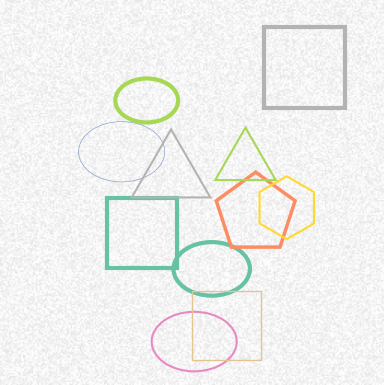[{"shape": "oval", "thickness": 3, "radius": 0.5, "center": [0.55, 0.302]}, {"shape": "square", "thickness": 3, "radius": 0.45, "center": [0.368, 0.395]}, {"shape": "pentagon", "thickness": 2.5, "radius": 0.54, "center": [0.664, 0.445]}, {"shape": "oval", "thickness": 0.5, "radius": 0.56, "center": [0.316, 0.606]}, {"shape": "oval", "thickness": 1.5, "radius": 0.55, "center": [0.504, 0.113]}, {"shape": "triangle", "thickness": 1.5, "radius": 0.45, "center": [0.638, 0.578]}, {"shape": "oval", "thickness": 3, "radius": 0.41, "center": [0.381, 0.739]}, {"shape": "hexagon", "thickness": 1.5, "radius": 0.41, "center": [0.745, 0.46]}, {"shape": "square", "thickness": 1, "radius": 0.45, "center": [0.588, 0.155]}, {"shape": "square", "thickness": 3, "radius": 0.52, "center": [0.791, 0.824]}, {"shape": "triangle", "thickness": 1.5, "radius": 0.59, "center": [0.444, 0.546]}]